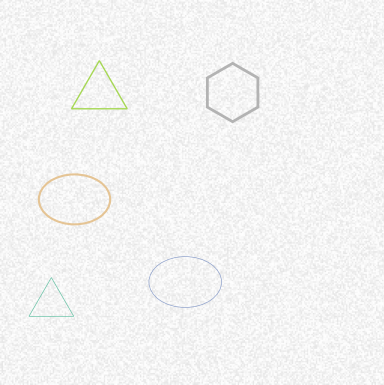[{"shape": "triangle", "thickness": 0.5, "radius": 0.34, "center": [0.133, 0.212]}, {"shape": "oval", "thickness": 0.5, "radius": 0.47, "center": [0.481, 0.267]}, {"shape": "triangle", "thickness": 1, "radius": 0.42, "center": [0.258, 0.759]}, {"shape": "oval", "thickness": 1.5, "radius": 0.46, "center": [0.194, 0.482]}, {"shape": "hexagon", "thickness": 2, "radius": 0.38, "center": [0.604, 0.76]}]